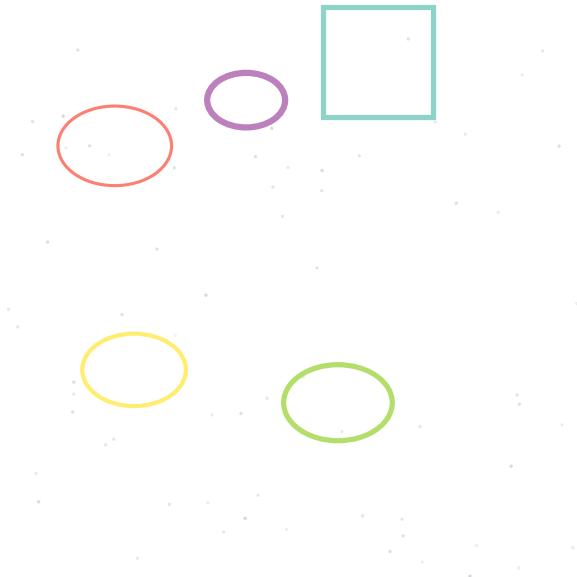[{"shape": "square", "thickness": 2.5, "radius": 0.48, "center": [0.654, 0.892]}, {"shape": "oval", "thickness": 1.5, "radius": 0.49, "center": [0.199, 0.747]}, {"shape": "oval", "thickness": 2.5, "radius": 0.47, "center": [0.585, 0.302]}, {"shape": "oval", "thickness": 3, "radius": 0.34, "center": [0.426, 0.826]}, {"shape": "oval", "thickness": 2, "radius": 0.45, "center": [0.232, 0.359]}]